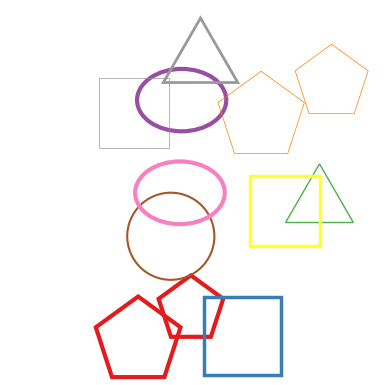[{"shape": "pentagon", "thickness": 3, "radius": 0.58, "center": [0.359, 0.114]}, {"shape": "pentagon", "thickness": 3, "radius": 0.44, "center": [0.496, 0.197]}, {"shape": "square", "thickness": 2.5, "radius": 0.5, "center": [0.63, 0.127]}, {"shape": "triangle", "thickness": 1, "radius": 0.51, "center": [0.83, 0.473]}, {"shape": "oval", "thickness": 3, "radius": 0.58, "center": [0.472, 0.74]}, {"shape": "pentagon", "thickness": 0.5, "radius": 0.59, "center": [0.678, 0.697]}, {"shape": "pentagon", "thickness": 0.5, "radius": 0.5, "center": [0.861, 0.785]}, {"shape": "square", "thickness": 2.5, "radius": 0.45, "center": [0.741, 0.451]}, {"shape": "circle", "thickness": 1.5, "radius": 0.57, "center": [0.444, 0.386]}, {"shape": "oval", "thickness": 3, "radius": 0.58, "center": [0.467, 0.499]}, {"shape": "square", "thickness": 0.5, "radius": 0.45, "center": [0.349, 0.706]}, {"shape": "triangle", "thickness": 2, "radius": 0.56, "center": [0.521, 0.841]}]